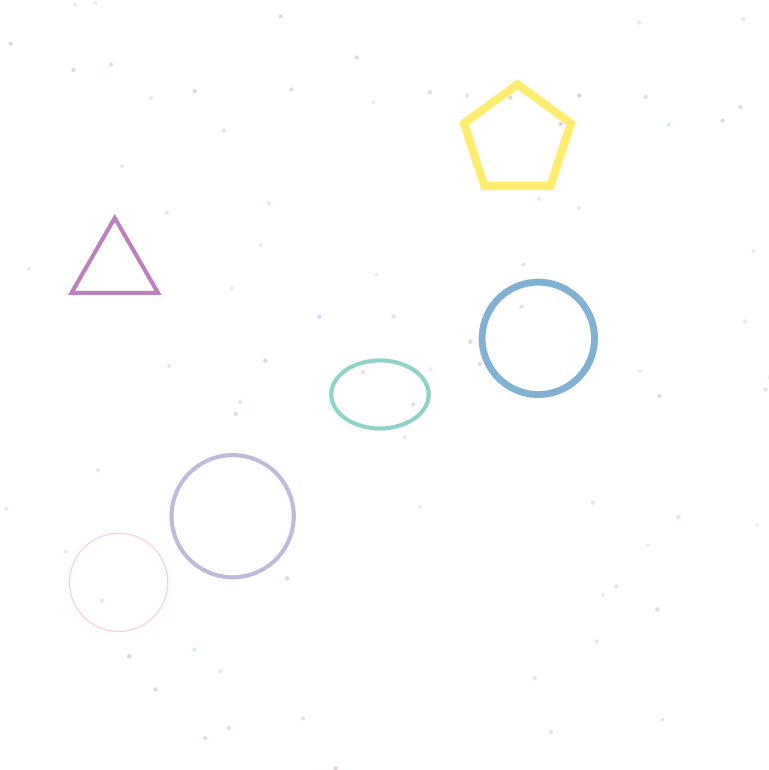[{"shape": "oval", "thickness": 1.5, "radius": 0.32, "center": [0.493, 0.488]}, {"shape": "circle", "thickness": 1.5, "radius": 0.4, "center": [0.302, 0.33]}, {"shape": "circle", "thickness": 2.5, "radius": 0.37, "center": [0.699, 0.561]}, {"shape": "circle", "thickness": 0.5, "radius": 0.32, "center": [0.154, 0.244]}, {"shape": "triangle", "thickness": 1.5, "radius": 0.32, "center": [0.149, 0.652]}, {"shape": "pentagon", "thickness": 3, "radius": 0.36, "center": [0.672, 0.817]}]